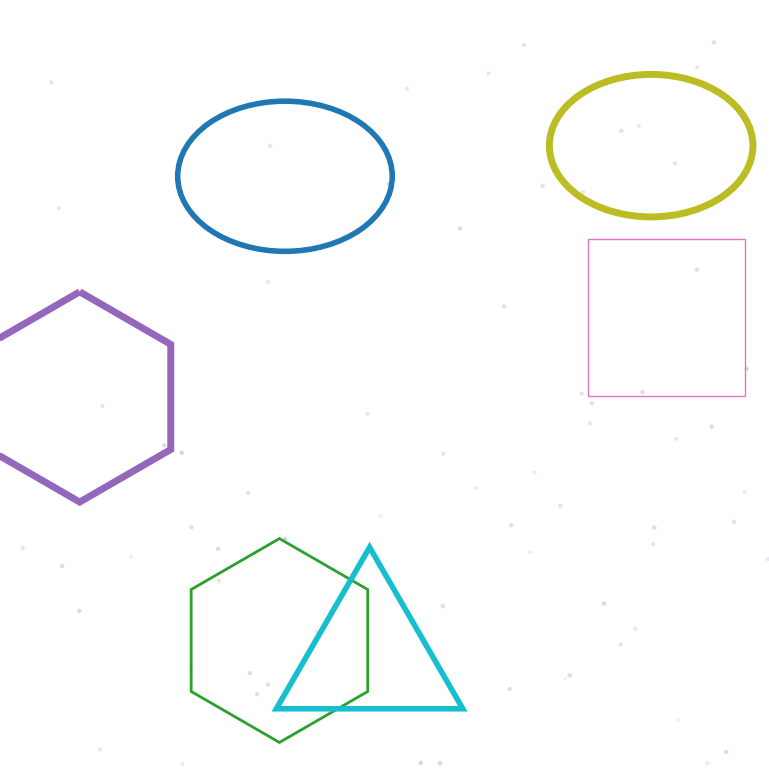[{"shape": "oval", "thickness": 2, "radius": 0.7, "center": [0.37, 0.771]}, {"shape": "hexagon", "thickness": 1, "radius": 0.66, "center": [0.363, 0.168]}, {"shape": "hexagon", "thickness": 2.5, "radius": 0.68, "center": [0.104, 0.485]}, {"shape": "square", "thickness": 0.5, "radius": 0.51, "center": [0.865, 0.588]}, {"shape": "oval", "thickness": 2.5, "radius": 0.66, "center": [0.846, 0.811]}, {"shape": "triangle", "thickness": 2, "radius": 0.7, "center": [0.48, 0.149]}]